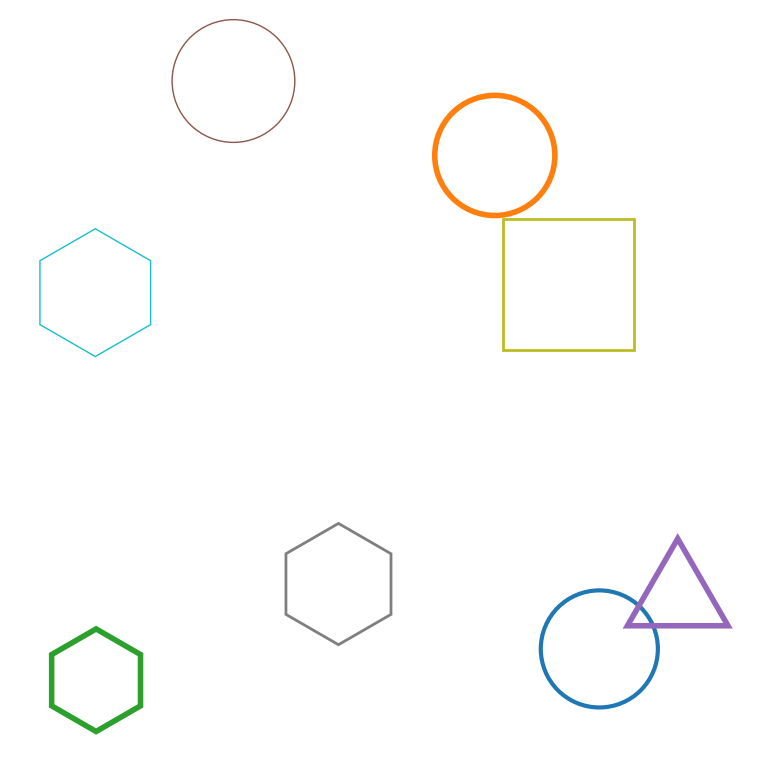[{"shape": "circle", "thickness": 1.5, "radius": 0.38, "center": [0.778, 0.157]}, {"shape": "circle", "thickness": 2, "radius": 0.39, "center": [0.643, 0.798]}, {"shape": "hexagon", "thickness": 2, "radius": 0.33, "center": [0.125, 0.117]}, {"shape": "triangle", "thickness": 2, "radius": 0.38, "center": [0.88, 0.225]}, {"shape": "circle", "thickness": 0.5, "radius": 0.4, "center": [0.303, 0.895]}, {"shape": "hexagon", "thickness": 1, "radius": 0.39, "center": [0.44, 0.241]}, {"shape": "square", "thickness": 1, "radius": 0.42, "center": [0.738, 0.631]}, {"shape": "hexagon", "thickness": 0.5, "radius": 0.41, "center": [0.124, 0.62]}]